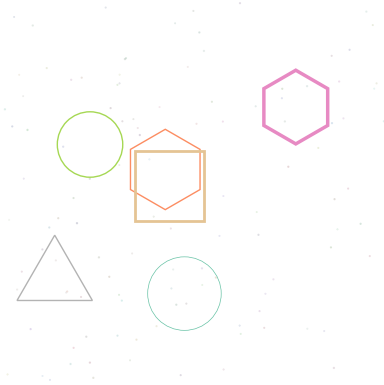[{"shape": "circle", "thickness": 0.5, "radius": 0.48, "center": [0.479, 0.237]}, {"shape": "hexagon", "thickness": 1, "radius": 0.52, "center": [0.429, 0.56]}, {"shape": "hexagon", "thickness": 2.5, "radius": 0.48, "center": [0.768, 0.722]}, {"shape": "circle", "thickness": 1, "radius": 0.42, "center": [0.234, 0.625]}, {"shape": "square", "thickness": 2, "radius": 0.45, "center": [0.441, 0.517]}, {"shape": "triangle", "thickness": 1, "radius": 0.57, "center": [0.142, 0.276]}]